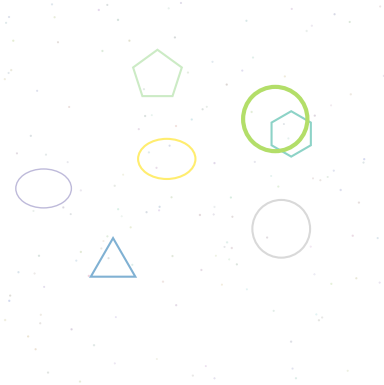[{"shape": "hexagon", "thickness": 1.5, "radius": 0.29, "center": [0.756, 0.652]}, {"shape": "oval", "thickness": 1, "radius": 0.36, "center": [0.113, 0.511]}, {"shape": "triangle", "thickness": 1.5, "radius": 0.33, "center": [0.294, 0.315]}, {"shape": "circle", "thickness": 3, "radius": 0.42, "center": [0.715, 0.691]}, {"shape": "circle", "thickness": 1.5, "radius": 0.37, "center": [0.73, 0.406]}, {"shape": "pentagon", "thickness": 1.5, "radius": 0.33, "center": [0.409, 0.804]}, {"shape": "oval", "thickness": 1.5, "radius": 0.37, "center": [0.433, 0.587]}]